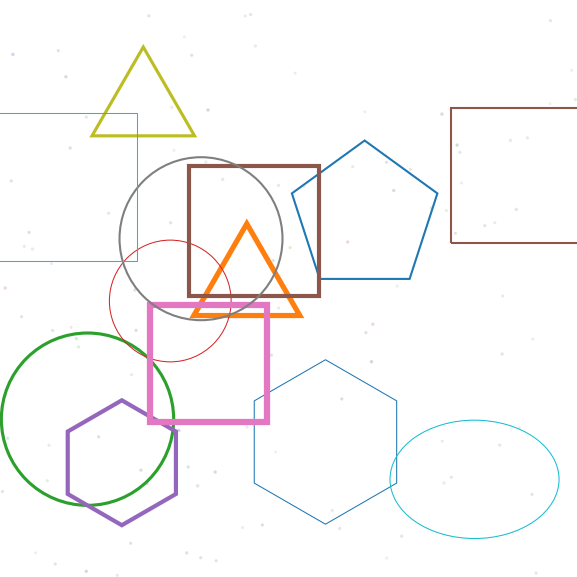[{"shape": "pentagon", "thickness": 1, "radius": 0.66, "center": [0.631, 0.623]}, {"shape": "hexagon", "thickness": 0.5, "radius": 0.71, "center": [0.564, 0.234]}, {"shape": "triangle", "thickness": 2.5, "radius": 0.53, "center": [0.427, 0.506]}, {"shape": "circle", "thickness": 1.5, "radius": 0.75, "center": [0.152, 0.273]}, {"shape": "circle", "thickness": 0.5, "radius": 0.53, "center": [0.295, 0.478]}, {"shape": "hexagon", "thickness": 2, "radius": 0.54, "center": [0.211, 0.198]}, {"shape": "square", "thickness": 2, "radius": 0.56, "center": [0.44, 0.6]}, {"shape": "square", "thickness": 1, "radius": 0.58, "center": [0.897, 0.695]}, {"shape": "square", "thickness": 3, "radius": 0.51, "center": [0.361, 0.369]}, {"shape": "circle", "thickness": 1, "radius": 0.71, "center": [0.348, 0.586]}, {"shape": "triangle", "thickness": 1.5, "radius": 0.51, "center": [0.248, 0.815]}, {"shape": "square", "thickness": 0.5, "radius": 0.64, "center": [0.11, 0.675]}, {"shape": "oval", "thickness": 0.5, "radius": 0.73, "center": [0.822, 0.169]}]